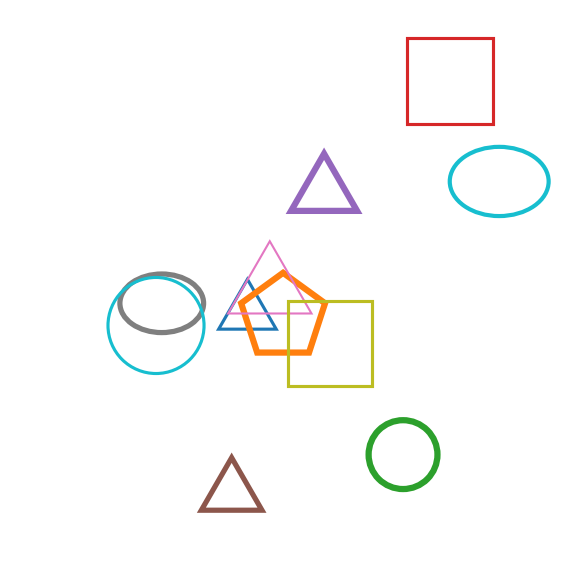[{"shape": "triangle", "thickness": 1.5, "radius": 0.29, "center": [0.428, 0.458]}, {"shape": "pentagon", "thickness": 3, "radius": 0.38, "center": [0.49, 0.45]}, {"shape": "circle", "thickness": 3, "radius": 0.3, "center": [0.698, 0.212]}, {"shape": "square", "thickness": 1.5, "radius": 0.37, "center": [0.78, 0.859]}, {"shape": "triangle", "thickness": 3, "radius": 0.33, "center": [0.561, 0.667]}, {"shape": "triangle", "thickness": 2.5, "radius": 0.3, "center": [0.401, 0.146]}, {"shape": "triangle", "thickness": 1, "radius": 0.42, "center": [0.467, 0.498]}, {"shape": "oval", "thickness": 2.5, "radius": 0.36, "center": [0.28, 0.474]}, {"shape": "square", "thickness": 1.5, "radius": 0.36, "center": [0.571, 0.404]}, {"shape": "oval", "thickness": 2, "radius": 0.43, "center": [0.864, 0.685]}, {"shape": "circle", "thickness": 1.5, "radius": 0.42, "center": [0.27, 0.436]}]